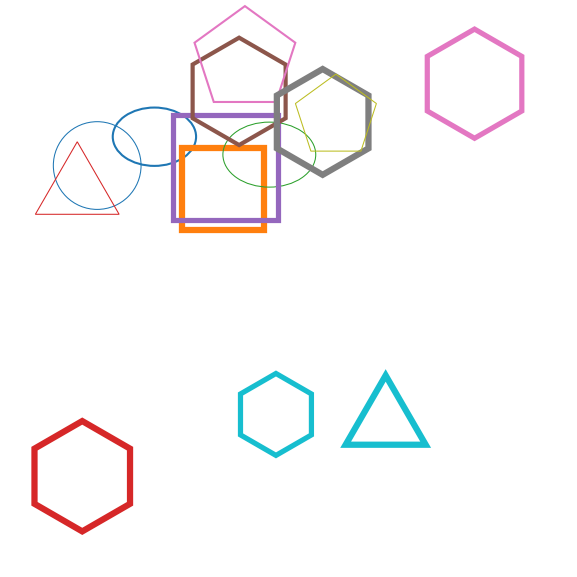[{"shape": "circle", "thickness": 0.5, "radius": 0.38, "center": [0.168, 0.712]}, {"shape": "oval", "thickness": 1, "radius": 0.36, "center": [0.267, 0.762]}, {"shape": "square", "thickness": 3, "radius": 0.35, "center": [0.386, 0.672]}, {"shape": "oval", "thickness": 0.5, "radius": 0.4, "center": [0.466, 0.731]}, {"shape": "hexagon", "thickness": 3, "radius": 0.48, "center": [0.142, 0.174]}, {"shape": "triangle", "thickness": 0.5, "radius": 0.42, "center": [0.134, 0.67]}, {"shape": "square", "thickness": 2.5, "radius": 0.45, "center": [0.39, 0.709]}, {"shape": "hexagon", "thickness": 2, "radius": 0.46, "center": [0.414, 0.841]}, {"shape": "hexagon", "thickness": 2.5, "radius": 0.47, "center": [0.822, 0.854]}, {"shape": "pentagon", "thickness": 1, "radius": 0.46, "center": [0.424, 0.897]}, {"shape": "hexagon", "thickness": 3, "radius": 0.46, "center": [0.559, 0.788]}, {"shape": "pentagon", "thickness": 0.5, "radius": 0.37, "center": [0.582, 0.797]}, {"shape": "triangle", "thickness": 3, "radius": 0.4, "center": [0.668, 0.269]}, {"shape": "hexagon", "thickness": 2.5, "radius": 0.35, "center": [0.478, 0.282]}]